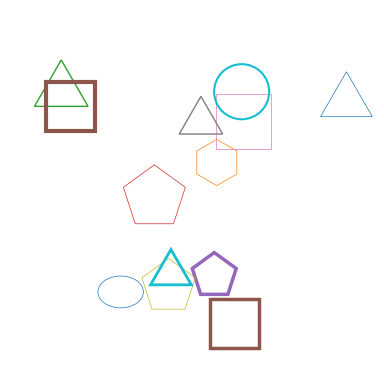[{"shape": "triangle", "thickness": 0.5, "radius": 0.39, "center": [0.9, 0.736]}, {"shape": "oval", "thickness": 0.5, "radius": 0.3, "center": [0.313, 0.242]}, {"shape": "hexagon", "thickness": 0.5, "radius": 0.3, "center": [0.563, 0.578]}, {"shape": "triangle", "thickness": 1, "radius": 0.4, "center": [0.159, 0.764]}, {"shape": "pentagon", "thickness": 0.5, "radius": 0.42, "center": [0.401, 0.487]}, {"shape": "pentagon", "thickness": 2.5, "radius": 0.3, "center": [0.557, 0.284]}, {"shape": "square", "thickness": 2.5, "radius": 0.32, "center": [0.609, 0.16]}, {"shape": "square", "thickness": 3, "radius": 0.32, "center": [0.183, 0.723]}, {"shape": "square", "thickness": 0.5, "radius": 0.35, "center": [0.632, 0.684]}, {"shape": "triangle", "thickness": 1, "radius": 0.33, "center": [0.522, 0.684]}, {"shape": "pentagon", "thickness": 0.5, "radius": 0.36, "center": [0.438, 0.256]}, {"shape": "triangle", "thickness": 2, "radius": 0.31, "center": [0.444, 0.291]}, {"shape": "circle", "thickness": 1.5, "radius": 0.36, "center": [0.628, 0.762]}]